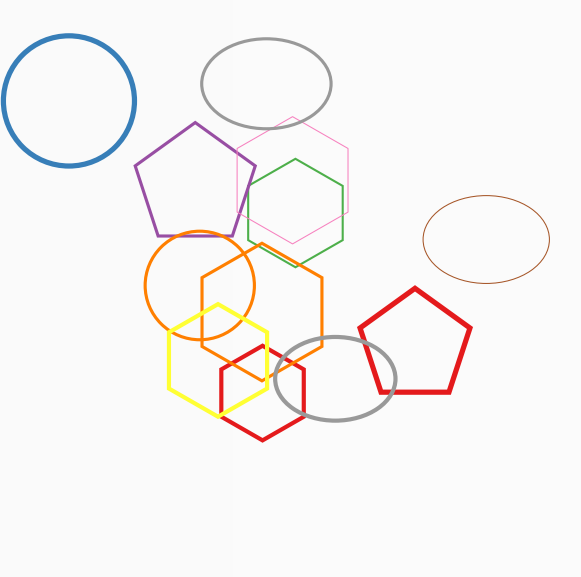[{"shape": "pentagon", "thickness": 2.5, "radius": 0.5, "center": [0.714, 0.4]}, {"shape": "hexagon", "thickness": 2, "radius": 0.41, "center": [0.452, 0.319]}, {"shape": "circle", "thickness": 2.5, "radius": 0.56, "center": [0.119, 0.824]}, {"shape": "hexagon", "thickness": 1, "radius": 0.47, "center": [0.508, 0.63]}, {"shape": "pentagon", "thickness": 1.5, "radius": 0.54, "center": [0.336, 0.678]}, {"shape": "circle", "thickness": 1.5, "radius": 0.47, "center": [0.344, 0.505]}, {"shape": "hexagon", "thickness": 1.5, "radius": 0.6, "center": [0.451, 0.459]}, {"shape": "hexagon", "thickness": 2, "radius": 0.49, "center": [0.375, 0.375]}, {"shape": "oval", "thickness": 0.5, "radius": 0.54, "center": [0.837, 0.584]}, {"shape": "hexagon", "thickness": 0.5, "radius": 0.55, "center": [0.503, 0.687]}, {"shape": "oval", "thickness": 2, "radius": 0.52, "center": [0.577, 0.343]}, {"shape": "oval", "thickness": 1.5, "radius": 0.56, "center": [0.458, 0.854]}]